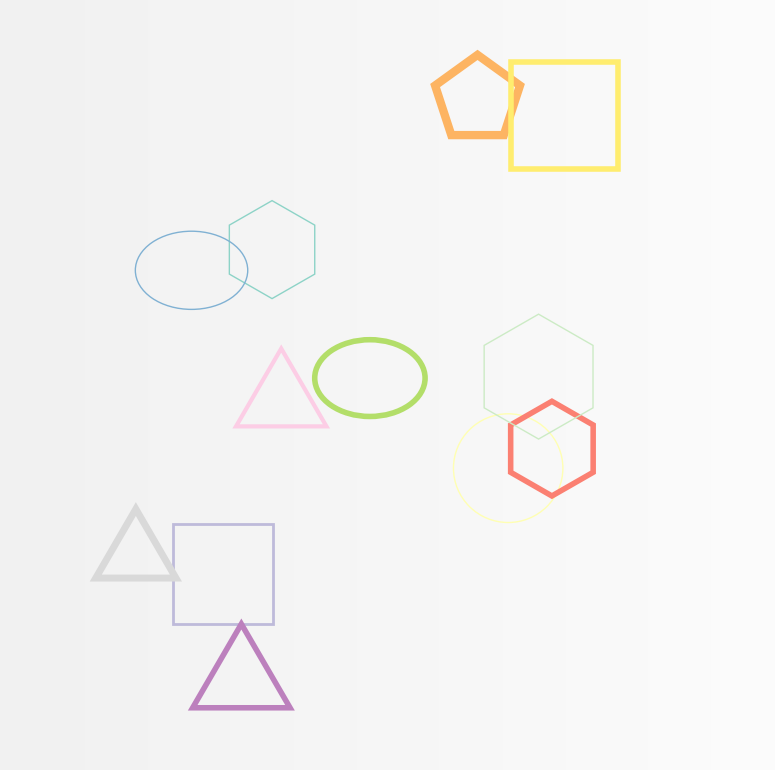[{"shape": "hexagon", "thickness": 0.5, "radius": 0.32, "center": [0.351, 0.676]}, {"shape": "circle", "thickness": 0.5, "radius": 0.35, "center": [0.656, 0.392]}, {"shape": "square", "thickness": 1, "radius": 0.32, "center": [0.288, 0.255]}, {"shape": "hexagon", "thickness": 2, "radius": 0.31, "center": [0.712, 0.417]}, {"shape": "oval", "thickness": 0.5, "radius": 0.36, "center": [0.247, 0.649]}, {"shape": "pentagon", "thickness": 3, "radius": 0.29, "center": [0.616, 0.871]}, {"shape": "oval", "thickness": 2, "radius": 0.36, "center": [0.477, 0.509]}, {"shape": "triangle", "thickness": 1.5, "radius": 0.34, "center": [0.363, 0.48]}, {"shape": "triangle", "thickness": 2.5, "radius": 0.3, "center": [0.175, 0.279]}, {"shape": "triangle", "thickness": 2, "radius": 0.36, "center": [0.311, 0.117]}, {"shape": "hexagon", "thickness": 0.5, "radius": 0.41, "center": [0.695, 0.511]}, {"shape": "square", "thickness": 2, "radius": 0.35, "center": [0.728, 0.85]}]